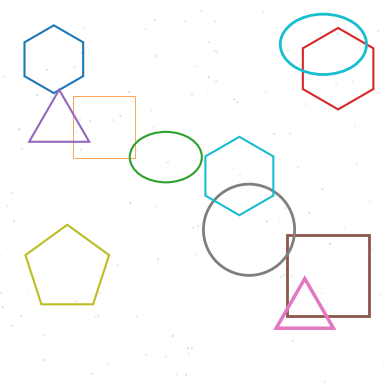[{"shape": "hexagon", "thickness": 1.5, "radius": 0.44, "center": [0.14, 0.846]}, {"shape": "square", "thickness": 0.5, "radius": 0.4, "center": [0.271, 0.671]}, {"shape": "oval", "thickness": 1.5, "radius": 0.47, "center": [0.431, 0.592]}, {"shape": "hexagon", "thickness": 1.5, "radius": 0.53, "center": [0.878, 0.822]}, {"shape": "triangle", "thickness": 1.5, "radius": 0.45, "center": [0.154, 0.677]}, {"shape": "square", "thickness": 2, "radius": 0.53, "center": [0.852, 0.284]}, {"shape": "triangle", "thickness": 2.5, "radius": 0.43, "center": [0.792, 0.19]}, {"shape": "circle", "thickness": 2, "radius": 0.59, "center": [0.647, 0.403]}, {"shape": "pentagon", "thickness": 1.5, "radius": 0.57, "center": [0.175, 0.302]}, {"shape": "hexagon", "thickness": 1.5, "radius": 0.51, "center": [0.622, 0.543]}, {"shape": "oval", "thickness": 2, "radius": 0.56, "center": [0.84, 0.885]}]